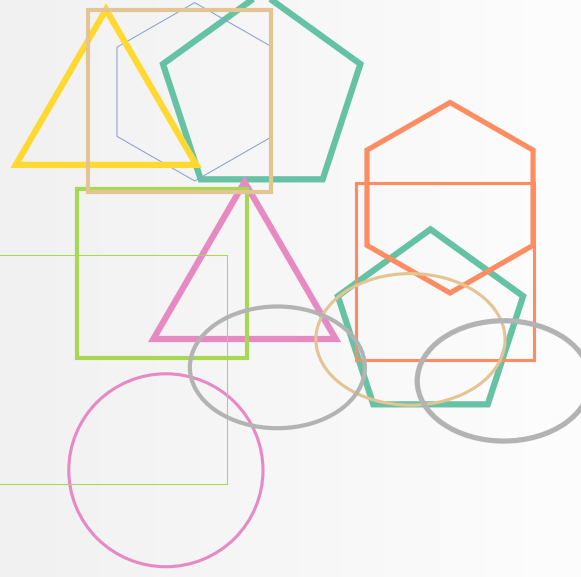[{"shape": "pentagon", "thickness": 3, "radius": 0.84, "center": [0.741, 0.435]}, {"shape": "pentagon", "thickness": 3, "radius": 0.89, "center": [0.45, 0.833]}, {"shape": "square", "thickness": 1.5, "radius": 0.76, "center": [0.766, 0.529]}, {"shape": "hexagon", "thickness": 2.5, "radius": 0.82, "center": [0.774, 0.657]}, {"shape": "hexagon", "thickness": 0.5, "radius": 0.77, "center": [0.335, 0.84]}, {"shape": "triangle", "thickness": 3, "radius": 0.91, "center": [0.421, 0.503]}, {"shape": "circle", "thickness": 1.5, "radius": 0.84, "center": [0.285, 0.185]}, {"shape": "square", "thickness": 0.5, "radius": 0.99, "center": [0.193, 0.359]}, {"shape": "square", "thickness": 2, "radius": 0.73, "center": [0.278, 0.525]}, {"shape": "triangle", "thickness": 3, "radius": 0.9, "center": [0.182, 0.803]}, {"shape": "square", "thickness": 2, "radius": 0.79, "center": [0.309, 0.825]}, {"shape": "oval", "thickness": 1.5, "radius": 0.81, "center": [0.706, 0.412]}, {"shape": "oval", "thickness": 2.5, "radius": 0.74, "center": [0.867, 0.34]}, {"shape": "oval", "thickness": 2, "radius": 0.75, "center": [0.477, 0.363]}]